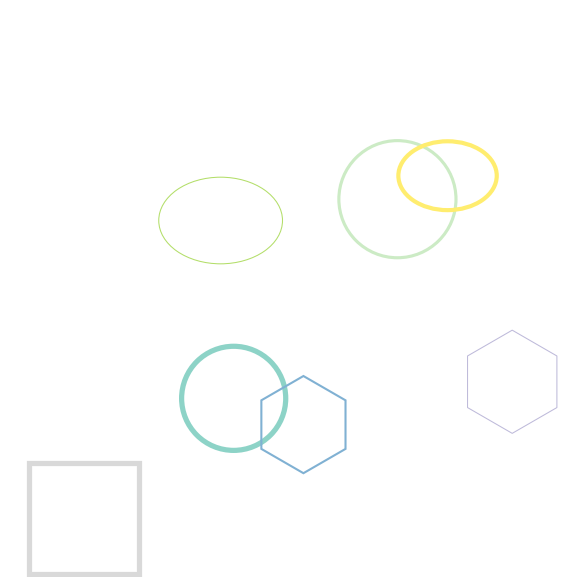[{"shape": "circle", "thickness": 2.5, "radius": 0.45, "center": [0.405, 0.309]}, {"shape": "hexagon", "thickness": 0.5, "radius": 0.45, "center": [0.887, 0.338]}, {"shape": "hexagon", "thickness": 1, "radius": 0.42, "center": [0.525, 0.264]}, {"shape": "oval", "thickness": 0.5, "radius": 0.54, "center": [0.382, 0.617]}, {"shape": "square", "thickness": 2.5, "radius": 0.48, "center": [0.146, 0.102]}, {"shape": "circle", "thickness": 1.5, "radius": 0.51, "center": [0.688, 0.654]}, {"shape": "oval", "thickness": 2, "radius": 0.43, "center": [0.775, 0.695]}]